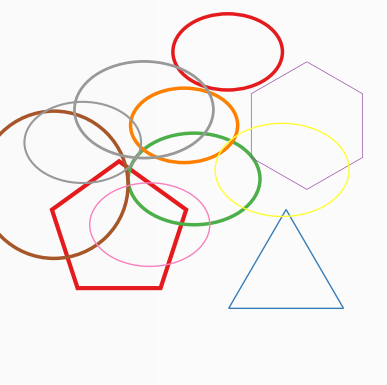[{"shape": "pentagon", "thickness": 3, "radius": 0.91, "center": [0.307, 0.399]}, {"shape": "oval", "thickness": 2.5, "radius": 0.71, "center": [0.588, 0.865]}, {"shape": "triangle", "thickness": 1, "radius": 0.86, "center": [0.738, 0.285]}, {"shape": "oval", "thickness": 2.5, "radius": 0.85, "center": [0.501, 0.535]}, {"shape": "hexagon", "thickness": 0.5, "radius": 0.83, "center": [0.792, 0.674]}, {"shape": "oval", "thickness": 2.5, "radius": 0.69, "center": [0.475, 0.674]}, {"shape": "oval", "thickness": 1, "radius": 0.86, "center": [0.728, 0.559]}, {"shape": "circle", "thickness": 2.5, "radius": 0.96, "center": [0.139, 0.52]}, {"shape": "oval", "thickness": 1, "radius": 0.77, "center": [0.386, 0.417]}, {"shape": "oval", "thickness": 1.5, "radius": 0.75, "center": [0.214, 0.63]}, {"shape": "oval", "thickness": 2, "radius": 0.9, "center": [0.371, 0.715]}]